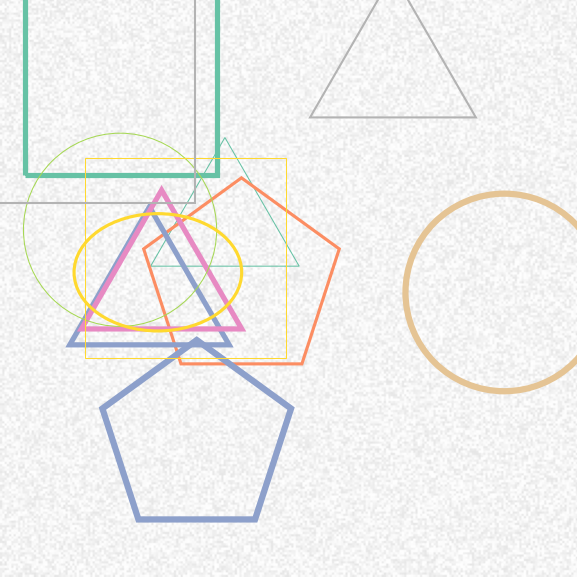[{"shape": "triangle", "thickness": 0.5, "radius": 0.74, "center": [0.389, 0.612]}, {"shape": "square", "thickness": 2.5, "radius": 0.83, "center": [0.21, 0.863]}, {"shape": "pentagon", "thickness": 1.5, "radius": 0.89, "center": [0.418, 0.513]}, {"shape": "triangle", "thickness": 2.5, "radius": 0.8, "center": [0.259, 0.482]}, {"shape": "pentagon", "thickness": 3, "radius": 0.86, "center": [0.341, 0.239]}, {"shape": "triangle", "thickness": 2.5, "radius": 0.8, "center": [0.28, 0.51]}, {"shape": "circle", "thickness": 0.5, "radius": 0.84, "center": [0.208, 0.601]}, {"shape": "oval", "thickness": 1.5, "radius": 0.73, "center": [0.273, 0.528]}, {"shape": "square", "thickness": 0.5, "radius": 0.87, "center": [0.321, 0.552]}, {"shape": "circle", "thickness": 3, "radius": 0.86, "center": [0.873, 0.493]}, {"shape": "triangle", "thickness": 1, "radius": 0.83, "center": [0.68, 0.879]}, {"shape": "square", "thickness": 1, "radius": 0.9, "center": [0.158, 0.829]}]